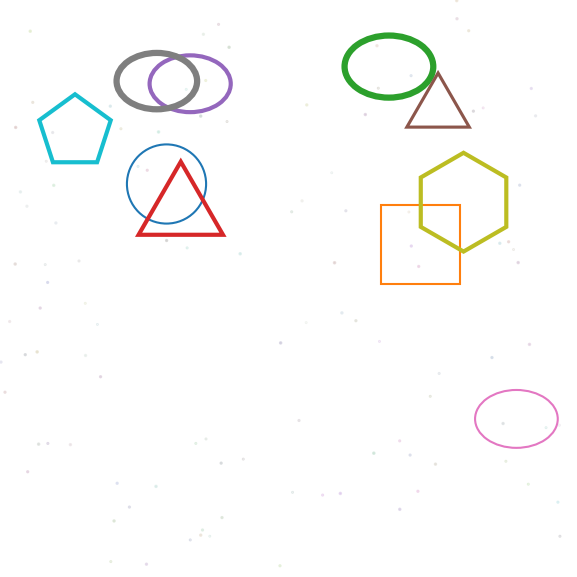[{"shape": "circle", "thickness": 1, "radius": 0.34, "center": [0.288, 0.681]}, {"shape": "square", "thickness": 1, "radius": 0.34, "center": [0.729, 0.576]}, {"shape": "oval", "thickness": 3, "radius": 0.38, "center": [0.673, 0.884]}, {"shape": "triangle", "thickness": 2, "radius": 0.42, "center": [0.313, 0.635]}, {"shape": "oval", "thickness": 2, "radius": 0.35, "center": [0.329, 0.854]}, {"shape": "triangle", "thickness": 1.5, "radius": 0.31, "center": [0.759, 0.81]}, {"shape": "oval", "thickness": 1, "radius": 0.36, "center": [0.894, 0.274]}, {"shape": "oval", "thickness": 3, "radius": 0.35, "center": [0.272, 0.859]}, {"shape": "hexagon", "thickness": 2, "radius": 0.43, "center": [0.803, 0.649]}, {"shape": "pentagon", "thickness": 2, "radius": 0.33, "center": [0.13, 0.771]}]